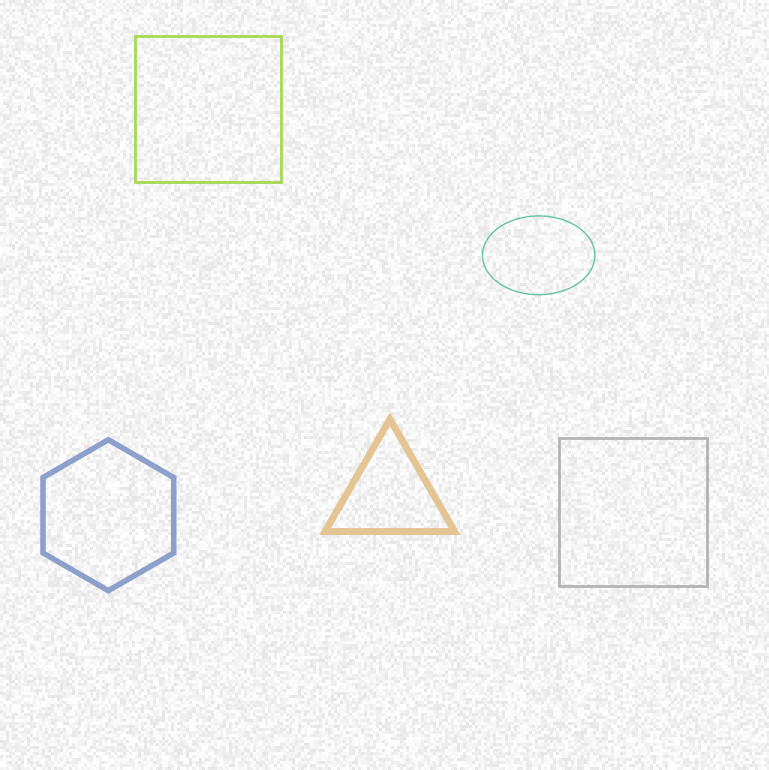[{"shape": "oval", "thickness": 0.5, "radius": 0.37, "center": [0.7, 0.668]}, {"shape": "hexagon", "thickness": 2, "radius": 0.49, "center": [0.141, 0.331]}, {"shape": "square", "thickness": 1, "radius": 0.47, "center": [0.27, 0.859]}, {"shape": "triangle", "thickness": 2.5, "radius": 0.49, "center": [0.506, 0.358]}, {"shape": "square", "thickness": 1, "radius": 0.48, "center": [0.822, 0.335]}]